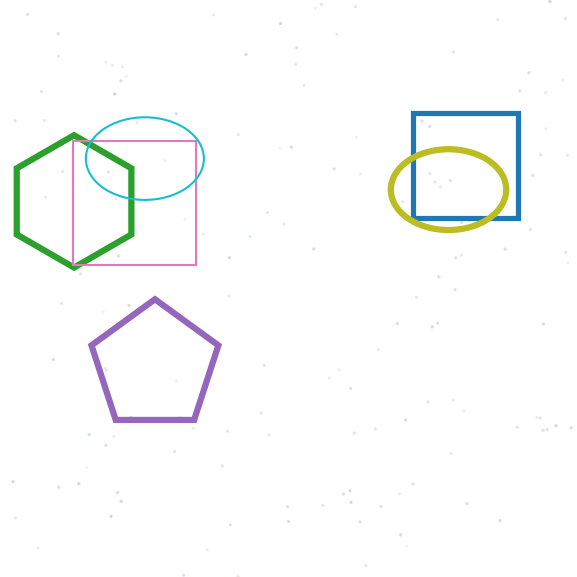[{"shape": "square", "thickness": 2.5, "radius": 0.46, "center": [0.806, 0.713]}, {"shape": "hexagon", "thickness": 3, "radius": 0.57, "center": [0.128, 0.65]}, {"shape": "pentagon", "thickness": 3, "radius": 0.58, "center": [0.268, 0.365]}, {"shape": "square", "thickness": 1, "radius": 0.54, "center": [0.233, 0.648]}, {"shape": "oval", "thickness": 3, "radius": 0.5, "center": [0.777, 0.671]}, {"shape": "oval", "thickness": 1, "radius": 0.51, "center": [0.251, 0.724]}]